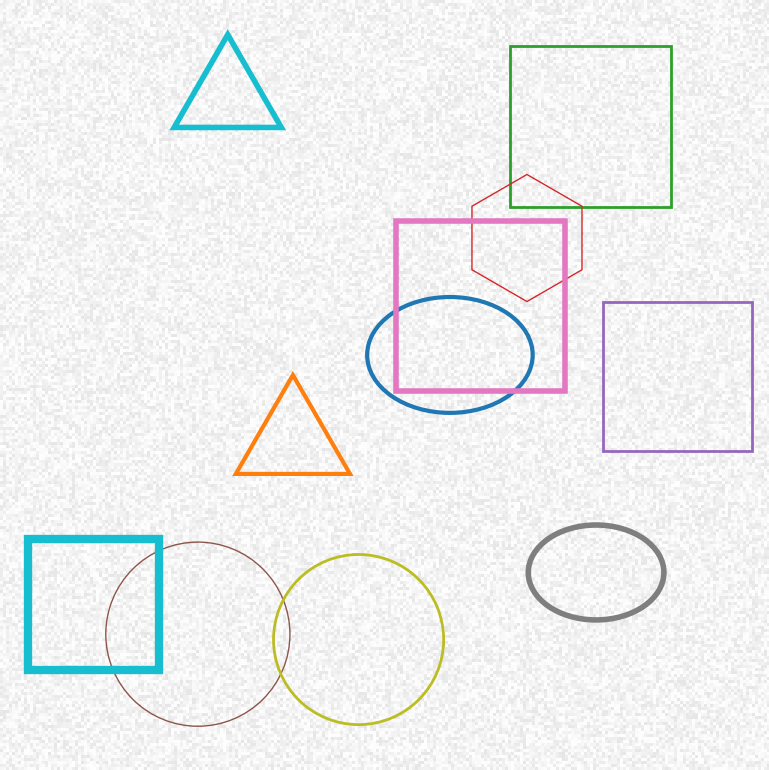[{"shape": "oval", "thickness": 1.5, "radius": 0.54, "center": [0.584, 0.539]}, {"shape": "triangle", "thickness": 1.5, "radius": 0.43, "center": [0.38, 0.427]}, {"shape": "square", "thickness": 1, "radius": 0.52, "center": [0.767, 0.835]}, {"shape": "hexagon", "thickness": 0.5, "radius": 0.41, "center": [0.684, 0.691]}, {"shape": "square", "thickness": 1, "radius": 0.48, "center": [0.88, 0.511]}, {"shape": "circle", "thickness": 0.5, "radius": 0.6, "center": [0.257, 0.176]}, {"shape": "square", "thickness": 2, "radius": 0.55, "center": [0.624, 0.603]}, {"shape": "oval", "thickness": 2, "radius": 0.44, "center": [0.774, 0.257]}, {"shape": "circle", "thickness": 1, "radius": 0.55, "center": [0.466, 0.169]}, {"shape": "triangle", "thickness": 2, "radius": 0.4, "center": [0.296, 0.875]}, {"shape": "square", "thickness": 3, "radius": 0.42, "center": [0.122, 0.215]}]